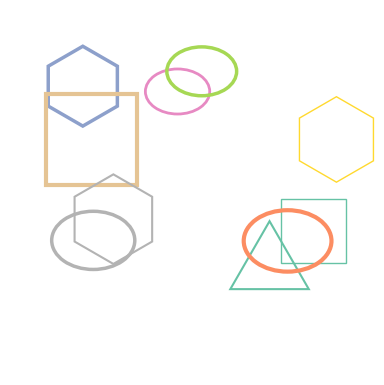[{"shape": "square", "thickness": 1, "radius": 0.42, "center": [0.815, 0.399]}, {"shape": "triangle", "thickness": 1.5, "radius": 0.59, "center": [0.7, 0.308]}, {"shape": "oval", "thickness": 3, "radius": 0.57, "center": [0.747, 0.374]}, {"shape": "hexagon", "thickness": 2.5, "radius": 0.52, "center": [0.215, 0.776]}, {"shape": "oval", "thickness": 2, "radius": 0.42, "center": [0.461, 0.762]}, {"shape": "oval", "thickness": 2.5, "radius": 0.45, "center": [0.524, 0.815]}, {"shape": "hexagon", "thickness": 1, "radius": 0.55, "center": [0.874, 0.638]}, {"shape": "square", "thickness": 3, "radius": 0.59, "center": [0.237, 0.637]}, {"shape": "oval", "thickness": 2.5, "radius": 0.54, "center": [0.242, 0.376]}, {"shape": "hexagon", "thickness": 1.5, "radius": 0.58, "center": [0.294, 0.431]}]